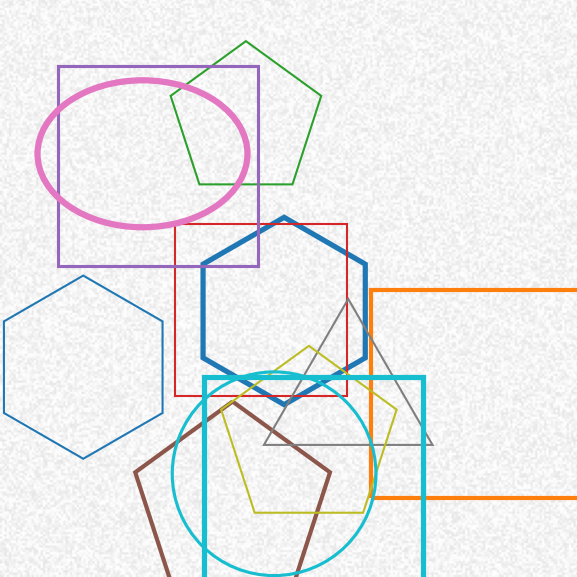[{"shape": "hexagon", "thickness": 1, "radius": 0.79, "center": [0.144, 0.363]}, {"shape": "hexagon", "thickness": 2.5, "radius": 0.81, "center": [0.492, 0.461]}, {"shape": "square", "thickness": 2, "radius": 0.9, "center": [0.824, 0.316]}, {"shape": "pentagon", "thickness": 1, "radius": 0.69, "center": [0.426, 0.791]}, {"shape": "square", "thickness": 1, "radius": 0.74, "center": [0.451, 0.463]}, {"shape": "square", "thickness": 1.5, "radius": 0.86, "center": [0.274, 0.712]}, {"shape": "pentagon", "thickness": 2, "radius": 0.89, "center": [0.403, 0.126]}, {"shape": "oval", "thickness": 3, "radius": 0.91, "center": [0.247, 0.733]}, {"shape": "triangle", "thickness": 1, "radius": 0.84, "center": [0.603, 0.313]}, {"shape": "pentagon", "thickness": 1, "radius": 0.8, "center": [0.535, 0.241]}, {"shape": "circle", "thickness": 1.5, "radius": 0.88, "center": [0.475, 0.179]}, {"shape": "square", "thickness": 2.5, "radius": 0.95, "center": [0.543, 0.157]}]